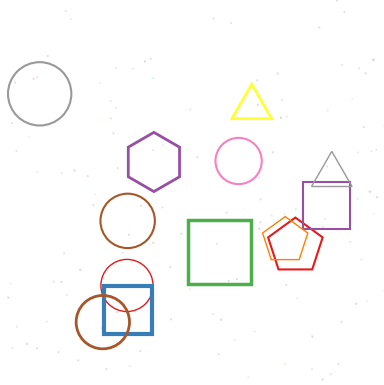[{"shape": "pentagon", "thickness": 1.5, "radius": 0.37, "center": [0.767, 0.36]}, {"shape": "circle", "thickness": 1, "radius": 0.34, "center": [0.33, 0.258]}, {"shape": "square", "thickness": 3, "radius": 0.31, "center": [0.333, 0.195]}, {"shape": "square", "thickness": 2.5, "radius": 0.41, "center": [0.57, 0.345]}, {"shape": "hexagon", "thickness": 2, "radius": 0.38, "center": [0.4, 0.579]}, {"shape": "square", "thickness": 1.5, "radius": 0.31, "center": [0.849, 0.466]}, {"shape": "pentagon", "thickness": 1, "radius": 0.31, "center": [0.741, 0.376]}, {"shape": "triangle", "thickness": 2, "radius": 0.3, "center": [0.654, 0.722]}, {"shape": "circle", "thickness": 2, "radius": 0.35, "center": [0.267, 0.163]}, {"shape": "circle", "thickness": 1.5, "radius": 0.35, "center": [0.332, 0.426]}, {"shape": "circle", "thickness": 1.5, "radius": 0.3, "center": [0.62, 0.582]}, {"shape": "triangle", "thickness": 1, "radius": 0.3, "center": [0.862, 0.546]}, {"shape": "circle", "thickness": 1.5, "radius": 0.41, "center": [0.103, 0.756]}]